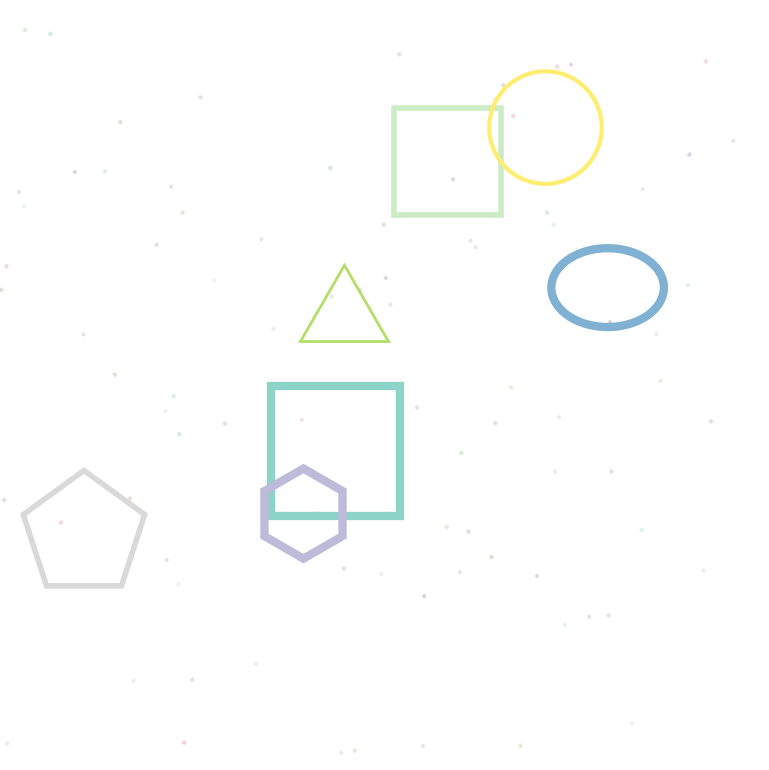[{"shape": "square", "thickness": 3, "radius": 0.42, "center": [0.436, 0.414]}, {"shape": "hexagon", "thickness": 3, "radius": 0.29, "center": [0.394, 0.333]}, {"shape": "oval", "thickness": 3, "radius": 0.37, "center": [0.789, 0.626]}, {"shape": "triangle", "thickness": 1, "radius": 0.33, "center": [0.447, 0.589]}, {"shape": "pentagon", "thickness": 2, "radius": 0.41, "center": [0.109, 0.306]}, {"shape": "square", "thickness": 2, "radius": 0.35, "center": [0.581, 0.79]}, {"shape": "circle", "thickness": 1.5, "radius": 0.37, "center": [0.708, 0.834]}]